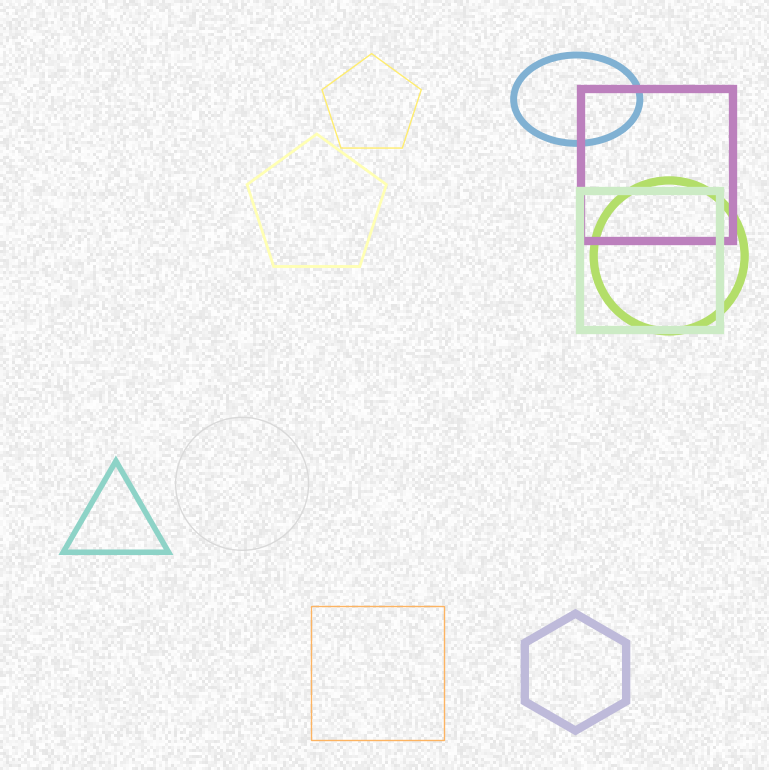[{"shape": "triangle", "thickness": 2, "radius": 0.4, "center": [0.151, 0.322]}, {"shape": "pentagon", "thickness": 1, "radius": 0.48, "center": [0.411, 0.731]}, {"shape": "hexagon", "thickness": 3, "radius": 0.38, "center": [0.747, 0.127]}, {"shape": "oval", "thickness": 2.5, "radius": 0.41, "center": [0.749, 0.871]}, {"shape": "square", "thickness": 0.5, "radius": 0.43, "center": [0.49, 0.126]}, {"shape": "circle", "thickness": 3, "radius": 0.49, "center": [0.869, 0.668]}, {"shape": "circle", "thickness": 0.5, "radius": 0.43, "center": [0.314, 0.372]}, {"shape": "square", "thickness": 3, "radius": 0.49, "center": [0.853, 0.785]}, {"shape": "square", "thickness": 3, "radius": 0.45, "center": [0.844, 0.662]}, {"shape": "pentagon", "thickness": 0.5, "radius": 0.34, "center": [0.483, 0.863]}]